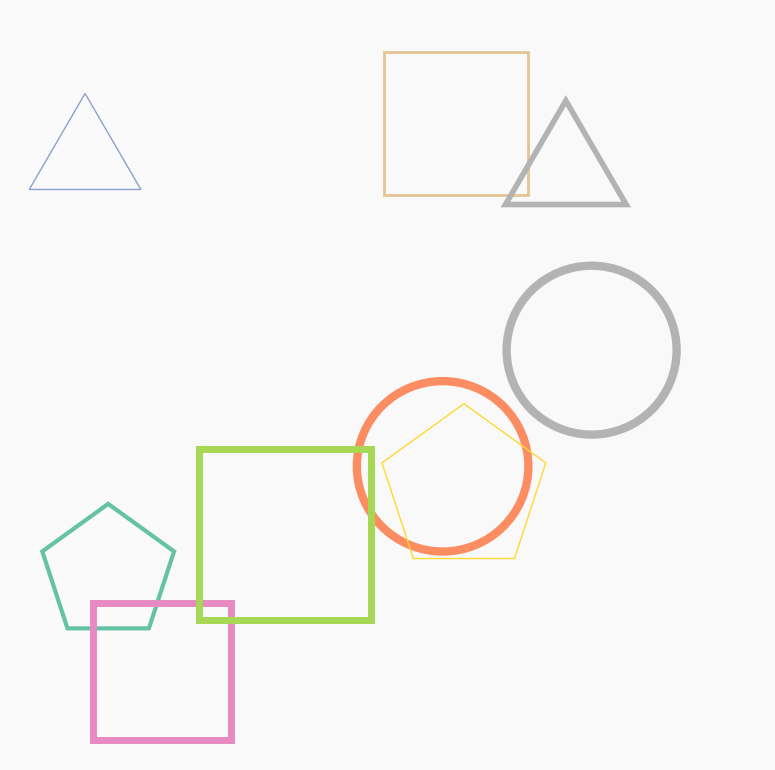[{"shape": "pentagon", "thickness": 1.5, "radius": 0.45, "center": [0.14, 0.256]}, {"shape": "circle", "thickness": 3, "radius": 0.55, "center": [0.571, 0.394]}, {"shape": "triangle", "thickness": 0.5, "radius": 0.42, "center": [0.11, 0.795]}, {"shape": "square", "thickness": 2.5, "radius": 0.44, "center": [0.209, 0.128]}, {"shape": "square", "thickness": 2.5, "radius": 0.55, "center": [0.367, 0.306]}, {"shape": "pentagon", "thickness": 0.5, "radius": 0.56, "center": [0.599, 0.365]}, {"shape": "square", "thickness": 1, "radius": 0.46, "center": [0.589, 0.839]}, {"shape": "circle", "thickness": 3, "radius": 0.55, "center": [0.763, 0.545]}, {"shape": "triangle", "thickness": 2, "radius": 0.45, "center": [0.73, 0.779]}]